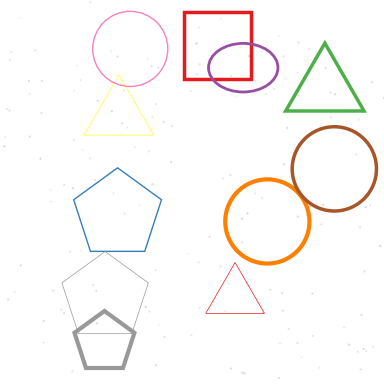[{"shape": "triangle", "thickness": 0.5, "radius": 0.44, "center": [0.611, 0.23]}, {"shape": "square", "thickness": 2.5, "radius": 0.43, "center": [0.565, 0.882]}, {"shape": "pentagon", "thickness": 1, "radius": 0.6, "center": [0.305, 0.444]}, {"shape": "triangle", "thickness": 2.5, "radius": 0.59, "center": [0.844, 0.77]}, {"shape": "oval", "thickness": 2, "radius": 0.45, "center": [0.632, 0.824]}, {"shape": "circle", "thickness": 3, "radius": 0.55, "center": [0.694, 0.425]}, {"shape": "triangle", "thickness": 0.5, "radius": 0.52, "center": [0.309, 0.701]}, {"shape": "circle", "thickness": 2.5, "radius": 0.55, "center": [0.868, 0.561]}, {"shape": "circle", "thickness": 1, "radius": 0.49, "center": [0.338, 0.873]}, {"shape": "pentagon", "thickness": 0.5, "radius": 0.59, "center": [0.273, 0.229]}, {"shape": "pentagon", "thickness": 3, "radius": 0.41, "center": [0.271, 0.11]}]